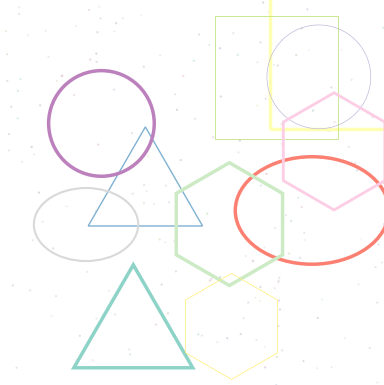[{"shape": "triangle", "thickness": 2.5, "radius": 0.89, "center": [0.346, 0.134]}, {"shape": "square", "thickness": 2.5, "radius": 0.91, "center": [0.883, 0.846]}, {"shape": "circle", "thickness": 0.5, "radius": 0.67, "center": [0.828, 0.8]}, {"shape": "oval", "thickness": 2.5, "radius": 1.0, "center": [0.811, 0.453]}, {"shape": "triangle", "thickness": 1, "radius": 0.86, "center": [0.378, 0.499]}, {"shape": "square", "thickness": 0.5, "radius": 0.8, "center": [0.719, 0.799]}, {"shape": "hexagon", "thickness": 2, "radius": 0.76, "center": [0.868, 0.607]}, {"shape": "oval", "thickness": 1.5, "radius": 0.68, "center": [0.224, 0.417]}, {"shape": "circle", "thickness": 2.5, "radius": 0.69, "center": [0.263, 0.679]}, {"shape": "hexagon", "thickness": 2.5, "radius": 0.8, "center": [0.596, 0.418]}, {"shape": "hexagon", "thickness": 0.5, "radius": 0.69, "center": [0.601, 0.152]}]